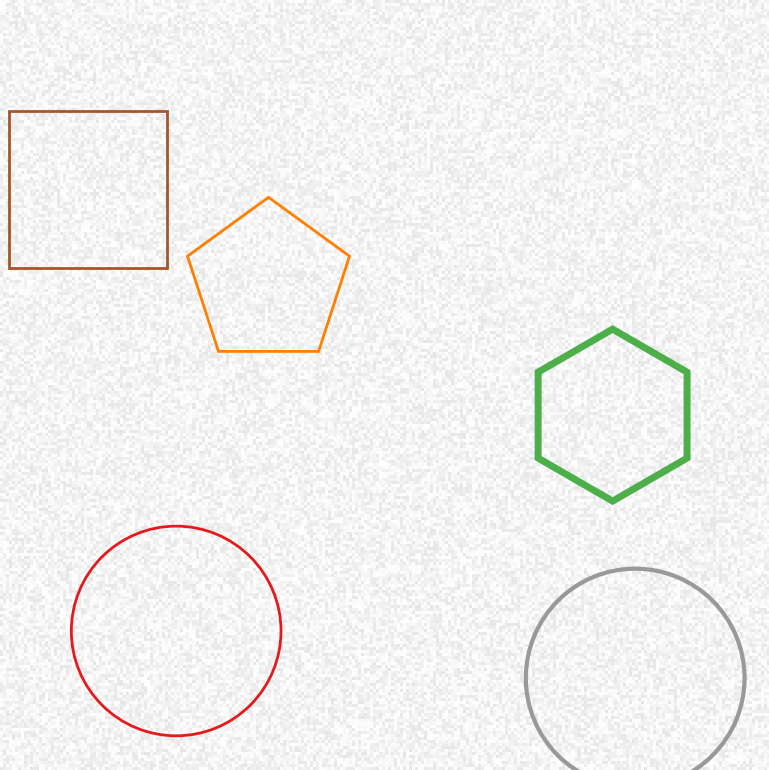[{"shape": "circle", "thickness": 1, "radius": 0.68, "center": [0.229, 0.181]}, {"shape": "hexagon", "thickness": 2.5, "radius": 0.56, "center": [0.796, 0.461]}, {"shape": "pentagon", "thickness": 1, "radius": 0.55, "center": [0.349, 0.633]}, {"shape": "square", "thickness": 1, "radius": 0.51, "center": [0.114, 0.753]}, {"shape": "circle", "thickness": 1.5, "radius": 0.71, "center": [0.825, 0.119]}]